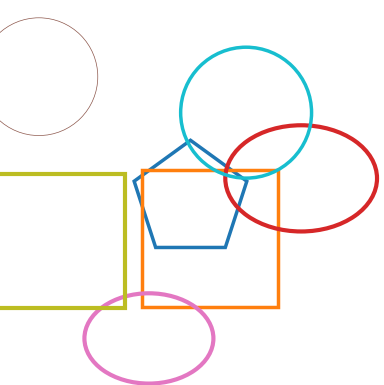[{"shape": "pentagon", "thickness": 2.5, "radius": 0.77, "center": [0.495, 0.482]}, {"shape": "square", "thickness": 2.5, "radius": 0.89, "center": [0.546, 0.381]}, {"shape": "oval", "thickness": 3, "radius": 0.99, "center": [0.782, 0.537]}, {"shape": "circle", "thickness": 0.5, "radius": 0.76, "center": [0.101, 0.801]}, {"shape": "oval", "thickness": 3, "radius": 0.84, "center": [0.387, 0.121]}, {"shape": "square", "thickness": 3, "radius": 0.87, "center": [0.151, 0.374]}, {"shape": "circle", "thickness": 2.5, "radius": 0.85, "center": [0.639, 0.707]}]